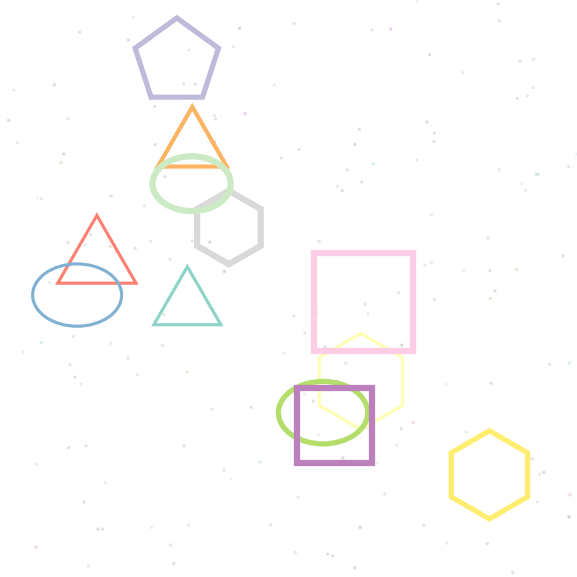[{"shape": "triangle", "thickness": 1.5, "radius": 0.34, "center": [0.324, 0.47]}, {"shape": "hexagon", "thickness": 1.5, "radius": 0.42, "center": [0.625, 0.339]}, {"shape": "pentagon", "thickness": 2.5, "radius": 0.38, "center": [0.306, 0.892]}, {"shape": "triangle", "thickness": 1.5, "radius": 0.39, "center": [0.168, 0.548]}, {"shape": "oval", "thickness": 1.5, "radius": 0.39, "center": [0.134, 0.488]}, {"shape": "triangle", "thickness": 2, "radius": 0.34, "center": [0.333, 0.745]}, {"shape": "oval", "thickness": 2.5, "radius": 0.39, "center": [0.559, 0.285]}, {"shape": "square", "thickness": 3, "radius": 0.43, "center": [0.63, 0.477]}, {"shape": "hexagon", "thickness": 3, "radius": 0.32, "center": [0.396, 0.605]}, {"shape": "square", "thickness": 3, "radius": 0.32, "center": [0.579, 0.262]}, {"shape": "oval", "thickness": 3, "radius": 0.34, "center": [0.332, 0.681]}, {"shape": "hexagon", "thickness": 2.5, "radius": 0.38, "center": [0.847, 0.177]}]